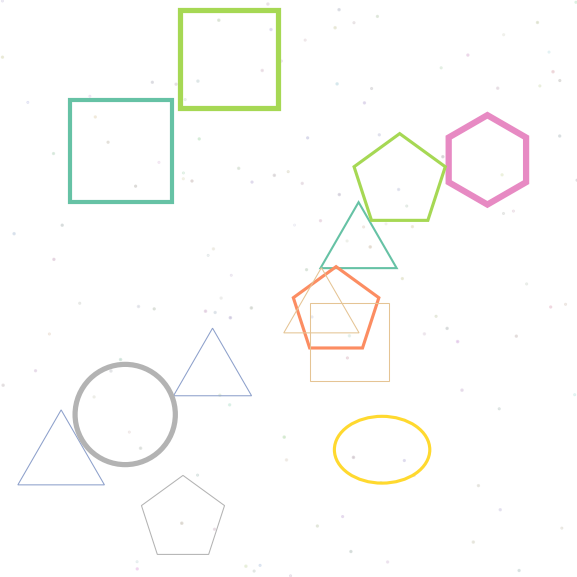[{"shape": "triangle", "thickness": 1, "radius": 0.38, "center": [0.621, 0.573]}, {"shape": "square", "thickness": 2, "radius": 0.44, "center": [0.21, 0.738]}, {"shape": "pentagon", "thickness": 1.5, "radius": 0.39, "center": [0.582, 0.46]}, {"shape": "triangle", "thickness": 0.5, "radius": 0.43, "center": [0.106, 0.203]}, {"shape": "triangle", "thickness": 0.5, "radius": 0.39, "center": [0.368, 0.353]}, {"shape": "hexagon", "thickness": 3, "radius": 0.39, "center": [0.844, 0.722]}, {"shape": "square", "thickness": 2.5, "radius": 0.42, "center": [0.396, 0.898]}, {"shape": "pentagon", "thickness": 1.5, "radius": 0.42, "center": [0.692, 0.685]}, {"shape": "oval", "thickness": 1.5, "radius": 0.41, "center": [0.662, 0.22]}, {"shape": "triangle", "thickness": 0.5, "radius": 0.38, "center": [0.557, 0.46]}, {"shape": "square", "thickness": 0.5, "radius": 0.34, "center": [0.606, 0.407]}, {"shape": "circle", "thickness": 2.5, "radius": 0.43, "center": [0.217, 0.281]}, {"shape": "pentagon", "thickness": 0.5, "radius": 0.38, "center": [0.317, 0.1]}]